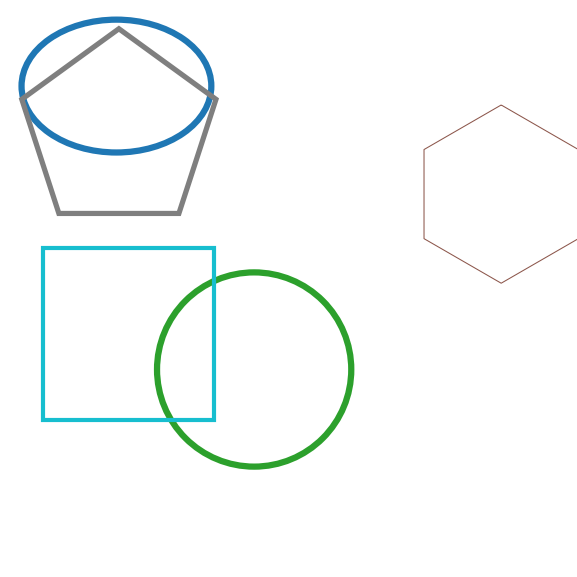[{"shape": "oval", "thickness": 3, "radius": 0.82, "center": [0.202, 0.85]}, {"shape": "circle", "thickness": 3, "radius": 0.84, "center": [0.44, 0.359]}, {"shape": "hexagon", "thickness": 0.5, "radius": 0.77, "center": [0.868, 0.663]}, {"shape": "pentagon", "thickness": 2.5, "radius": 0.88, "center": [0.206, 0.773]}, {"shape": "square", "thickness": 2, "radius": 0.74, "center": [0.223, 0.421]}]